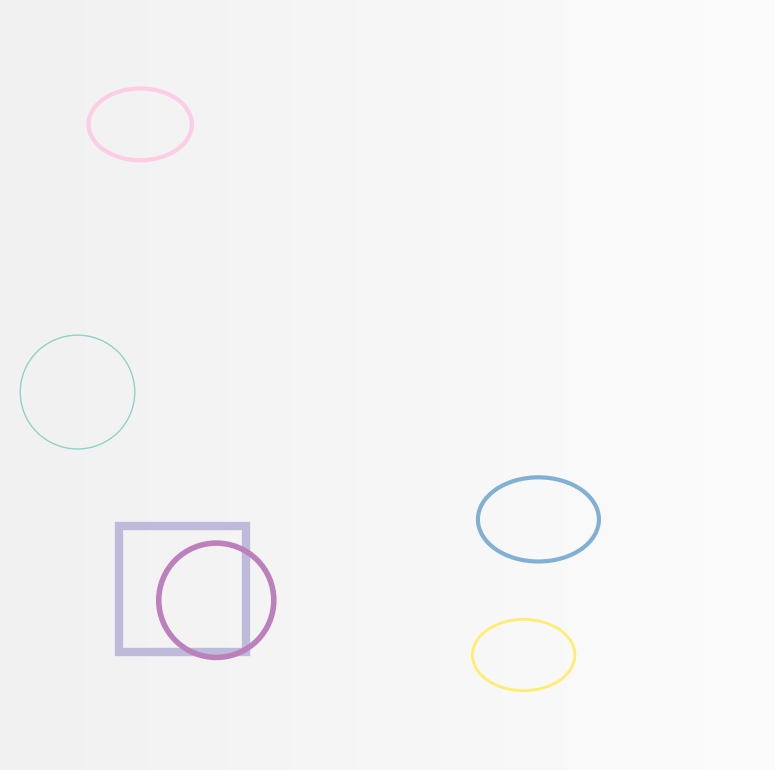[{"shape": "circle", "thickness": 0.5, "radius": 0.37, "center": [0.1, 0.491]}, {"shape": "square", "thickness": 3, "radius": 0.41, "center": [0.236, 0.235]}, {"shape": "oval", "thickness": 1.5, "radius": 0.39, "center": [0.695, 0.325]}, {"shape": "oval", "thickness": 1.5, "radius": 0.33, "center": [0.181, 0.839]}, {"shape": "circle", "thickness": 2, "radius": 0.37, "center": [0.279, 0.22]}, {"shape": "oval", "thickness": 1, "radius": 0.33, "center": [0.676, 0.149]}]